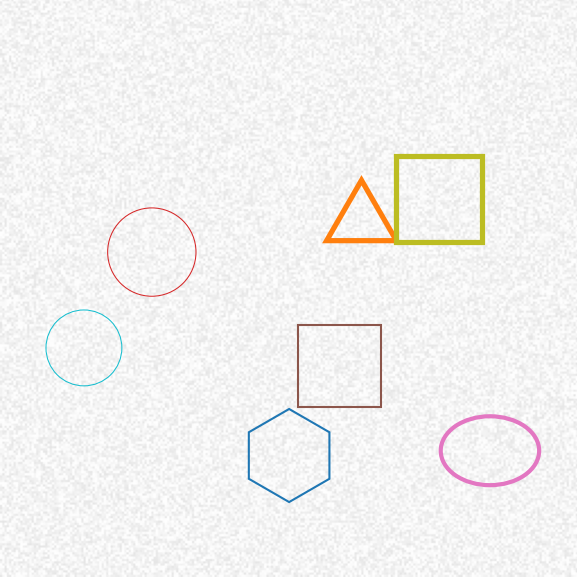[{"shape": "hexagon", "thickness": 1, "radius": 0.4, "center": [0.501, 0.21]}, {"shape": "triangle", "thickness": 2.5, "radius": 0.35, "center": [0.626, 0.617]}, {"shape": "circle", "thickness": 0.5, "radius": 0.38, "center": [0.263, 0.563]}, {"shape": "square", "thickness": 1, "radius": 0.36, "center": [0.588, 0.366]}, {"shape": "oval", "thickness": 2, "radius": 0.43, "center": [0.848, 0.219]}, {"shape": "square", "thickness": 2.5, "radius": 0.37, "center": [0.76, 0.654]}, {"shape": "circle", "thickness": 0.5, "radius": 0.33, "center": [0.145, 0.397]}]